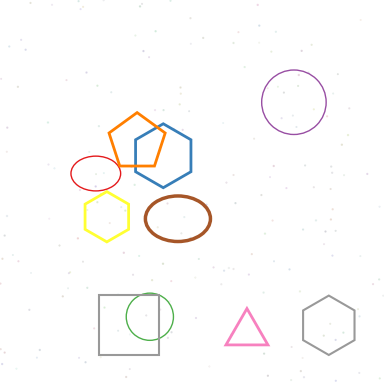[{"shape": "oval", "thickness": 1, "radius": 0.32, "center": [0.249, 0.549]}, {"shape": "hexagon", "thickness": 2, "radius": 0.42, "center": [0.424, 0.595]}, {"shape": "circle", "thickness": 1, "radius": 0.31, "center": [0.389, 0.177]}, {"shape": "circle", "thickness": 1, "radius": 0.42, "center": [0.763, 0.734]}, {"shape": "pentagon", "thickness": 2, "radius": 0.38, "center": [0.356, 0.631]}, {"shape": "hexagon", "thickness": 2, "radius": 0.33, "center": [0.277, 0.437]}, {"shape": "oval", "thickness": 2.5, "radius": 0.42, "center": [0.462, 0.432]}, {"shape": "triangle", "thickness": 2, "radius": 0.31, "center": [0.641, 0.136]}, {"shape": "square", "thickness": 1.5, "radius": 0.39, "center": [0.336, 0.156]}, {"shape": "hexagon", "thickness": 1.5, "radius": 0.39, "center": [0.854, 0.155]}]